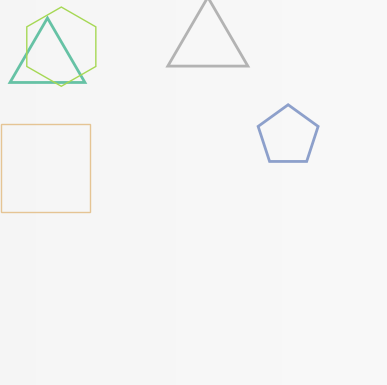[{"shape": "triangle", "thickness": 2, "radius": 0.56, "center": [0.122, 0.842]}, {"shape": "pentagon", "thickness": 2, "radius": 0.41, "center": [0.744, 0.647]}, {"shape": "hexagon", "thickness": 1, "radius": 0.51, "center": [0.158, 0.879]}, {"shape": "square", "thickness": 1, "radius": 0.57, "center": [0.118, 0.564]}, {"shape": "triangle", "thickness": 2, "radius": 0.6, "center": [0.536, 0.888]}]